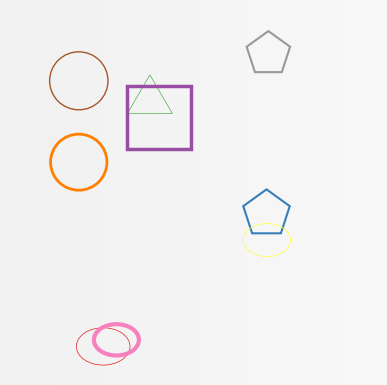[{"shape": "oval", "thickness": 0.5, "radius": 0.35, "center": [0.266, 0.1]}, {"shape": "pentagon", "thickness": 1.5, "radius": 0.32, "center": [0.688, 0.445]}, {"shape": "triangle", "thickness": 0.5, "radius": 0.34, "center": [0.387, 0.739]}, {"shape": "square", "thickness": 2.5, "radius": 0.41, "center": [0.411, 0.695]}, {"shape": "circle", "thickness": 2, "radius": 0.36, "center": [0.203, 0.579]}, {"shape": "oval", "thickness": 0.5, "radius": 0.31, "center": [0.689, 0.377]}, {"shape": "circle", "thickness": 1, "radius": 0.38, "center": [0.203, 0.79]}, {"shape": "oval", "thickness": 3, "radius": 0.29, "center": [0.3, 0.117]}, {"shape": "pentagon", "thickness": 1.5, "radius": 0.29, "center": [0.693, 0.86]}]